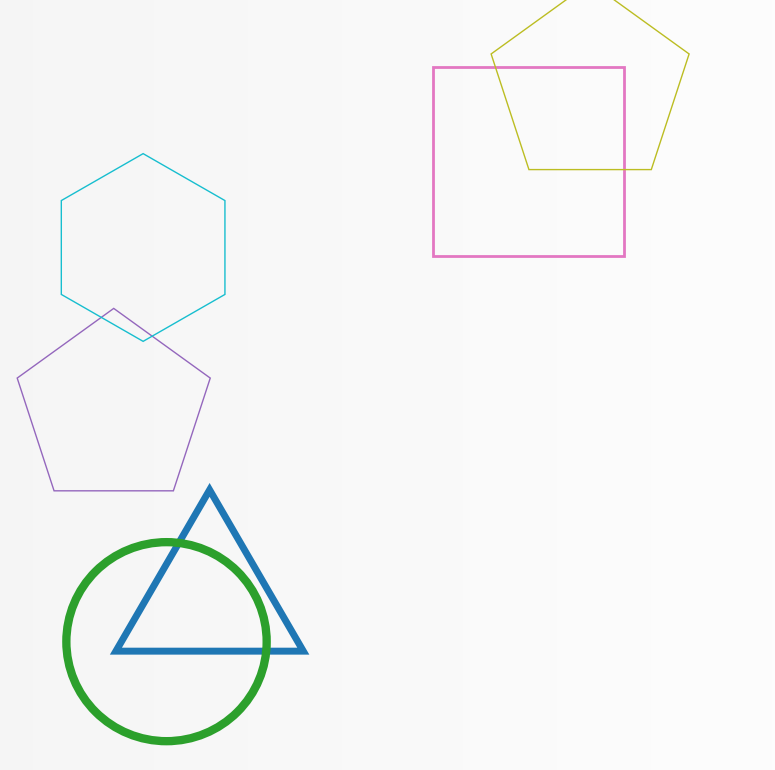[{"shape": "triangle", "thickness": 2.5, "radius": 0.7, "center": [0.27, 0.224]}, {"shape": "circle", "thickness": 3, "radius": 0.65, "center": [0.215, 0.167]}, {"shape": "pentagon", "thickness": 0.5, "radius": 0.65, "center": [0.147, 0.469]}, {"shape": "square", "thickness": 1, "radius": 0.61, "center": [0.682, 0.791]}, {"shape": "pentagon", "thickness": 0.5, "radius": 0.67, "center": [0.761, 0.888]}, {"shape": "hexagon", "thickness": 0.5, "radius": 0.61, "center": [0.185, 0.679]}]